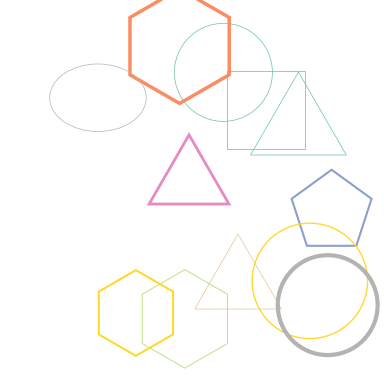[{"shape": "circle", "thickness": 0.5, "radius": 0.64, "center": [0.58, 0.812]}, {"shape": "triangle", "thickness": 0.5, "radius": 0.72, "center": [0.775, 0.669]}, {"shape": "hexagon", "thickness": 2.5, "radius": 0.74, "center": [0.466, 0.88]}, {"shape": "square", "thickness": 0.5, "radius": 0.5, "center": [0.692, 0.714]}, {"shape": "pentagon", "thickness": 1.5, "radius": 0.55, "center": [0.861, 0.45]}, {"shape": "triangle", "thickness": 2, "radius": 0.6, "center": [0.491, 0.53]}, {"shape": "hexagon", "thickness": 0.5, "radius": 0.64, "center": [0.48, 0.172]}, {"shape": "circle", "thickness": 1, "radius": 0.75, "center": [0.805, 0.27]}, {"shape": "hexagon", "thickness": 1.5, "radius": 0.56, "center": [0.353, 0.187]}, {"shape": "triangle", "thickness": 0.5, "radius": 0.65, "center": [0.618, 0.262]}, {"shape": "circle", "thickness": 3, "radius": 0.65, "center": [0.851, 0.207]}, {"shape": "oval", "thickness": 0.5, "radius": 0.63, "center": [0.254, 0.746]}]